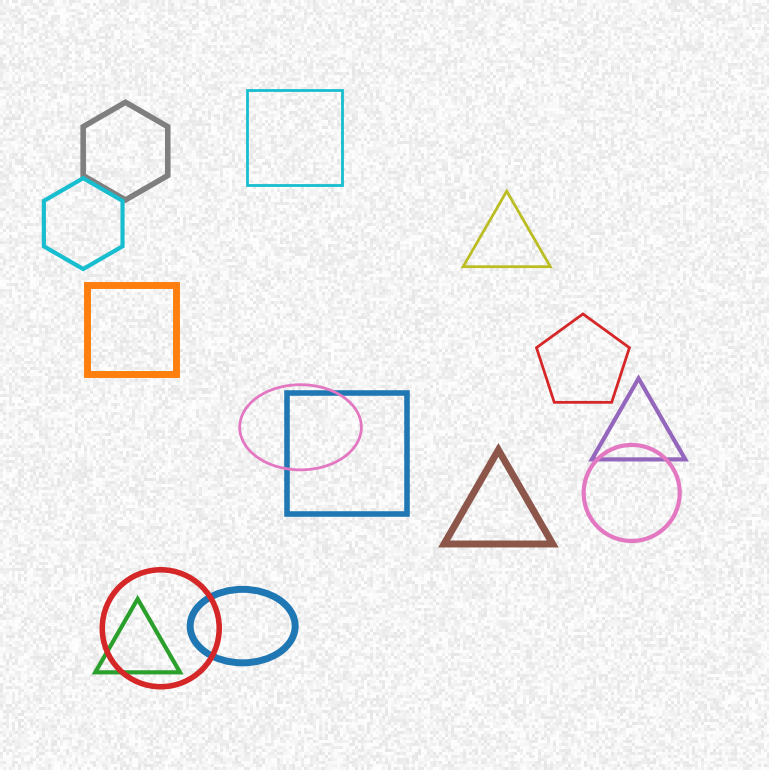[{"shape": "square", "thickness": 2, "radius": 0.39, "center": [0.45, 0.411]}, {"shape": "oval", "thickness": 2.5, "radius": 0.34, "center": [0.315, 0.187]}, {"shape": "square", "thickness": 2.5, "radius": 0.29, "center": [0.171, 0.572]}, {"shape": "triangle", "thickness": 1.5, "radius": 0.32, "center": [0.179, 0.159]}, {"shape": "pentagon", "thickness": 1, "radius": 0.32, "center": [0.757, 0.529]}, {"shape": "circle", "thickness": 2, "radius": 0.38, "center": [0.209, 0.184]}, {"shape": "triangle", "thickness": 1.5, "radius": 0.35, "center": [0.829, 0.438]}, {"shape": "triangle", "thickness": 2.5, "radius": 0.41, "center": [0.647, 0.334]}, {"shape": "oval", "thickness": 1, "radius": 0.39, "center": [0.39, 0.445]}, {"shape": "circle", "thickness": 1.5, "radius": 0.31, "center": [0.82, 0.36]}, {"shape": "hexagon", "thickness": 2, "radius": 0.32, "center": [0.163, 0.804]}, {"shape": "triangle", "thickness": 1, "radius": 0.33, "center": [0.658, 0.686]}, {"shape": "hexagon", "thickness": 1.5, "radius": 0.29, "center": [0.108, 0.71]}, {"shape": "square", "thickness": 1, "radius": 0.31, "center": [0.382, 0.821]}]